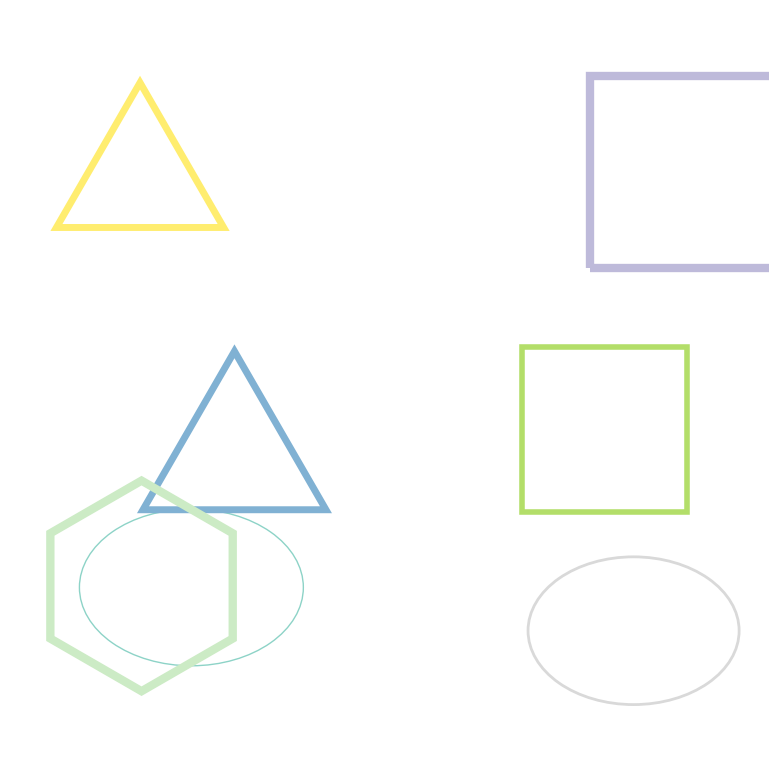[{"shape": "oval", "thickness": 0.5, "radius": 0.73, "center": [0.249, 0.237]}, {"shape": "square", "thickness": 3, "radius": 0.62, "center": [0.891, 0.777]}, {"shape": "triangle", "thickness": 2.5, "radius": 0.69, "center": [0.305, 0.407]}, {"shape": "square", "thickness": 2, "radius": 0.53, "center": [0.785, 0.442]}, {"shape": "oval", "thickness": 1, "radius": 0.69, "center": [0.823, 0.181]}, {"shape": "hexagon", "thickness": 3, "radius": 0.68, "center": [0.184, 0.239]}, {"shape": "triangle", "thickness": 2.5, "radius": 0.63, "center": [0.182, 0.767]}]